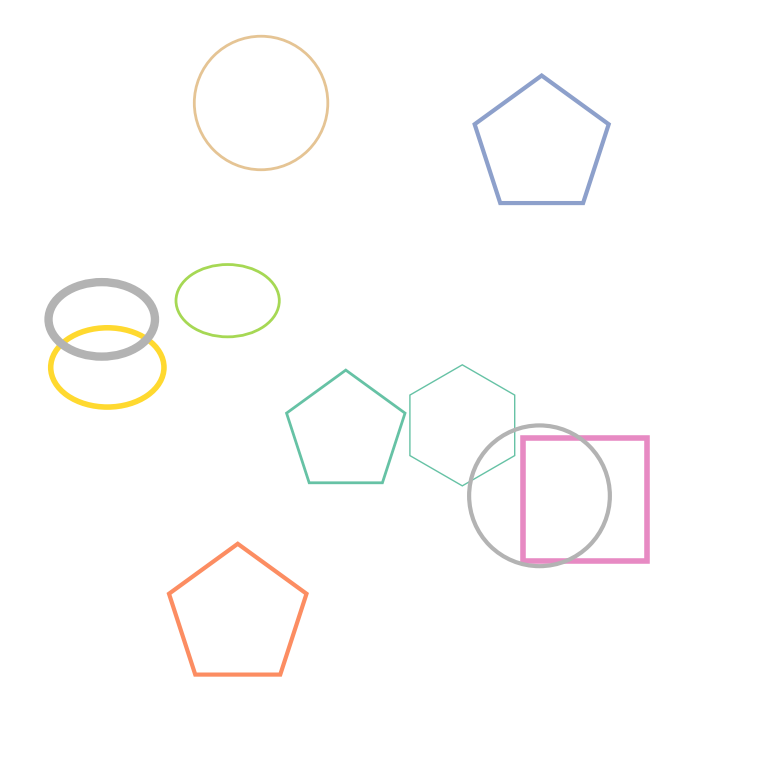[{"shape": "pentagon", "thickness": 1, "radius": 0.4, "center": [0.449, 0.438]}, {"shape": "hexagon", "thickness": 0.5, "radius": 0.39, "center": [0.6, 0.448]}, {"shape": "pentagon", "thickness": 1.5, "radius": 0.47, "center": [0.309, 0.2]}, {"shape": "pentagon", "thickness": 1.5, "radius": 0.46, "center": [0.703, 0.81]}, {"shape": "square", "thickness": 2, "radius": 0.4, "center": [0.76, 0.351]}, {"shape": "oval", "thickness": 1, "radius": 0.34, "center": [0.296, 0.61]}, {"shape": "oval", "thickness": 2, "radius": 0.37, "center": [0.139, 0.523]}, {"shape": "circle", "thickness": 1, "radius": 0.43, "center": [0.339, 0.866]}, {"shape": "circle", "thickness": 1.5, "radius": 0.46, "center": [0.701, 0.356]}, {"shape": "oval", "thickness": 3, "radius": 0.35, "center": [0.132, 0.585]}]